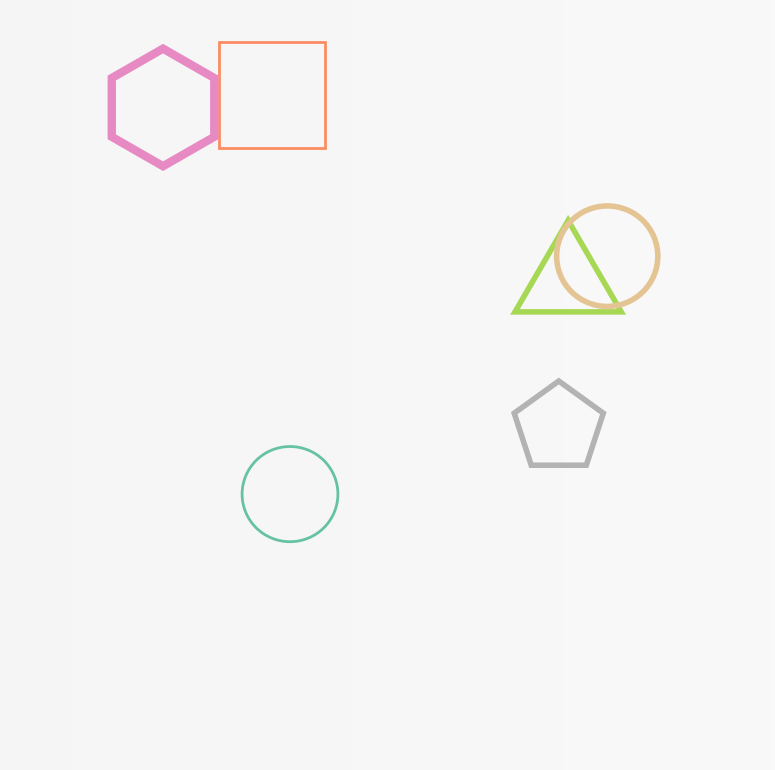[{"shape": "circle", "thickness": 1, "radius": 0.31, "center": [0.374, 0.358]}, {"shape": "square", "thickness": 1, "radius": 0.34, "center": [0.351, 0.877]}, {"shape": "hexagon", "thickness": 3, "radius": 0.38, "center": [0.21, 0.86]}, {"shape": "triangle", "thickness": 2, "radius": 0.4, "center": [0.733, 0.635]}, {"shape": "circle", "thickness": 2, "radius": 0.33, "center": [0.784, 0.667]}, {"shape": "pentagon", "thickness": 2, "radius": 0.3, "center": [0.721, 0.445]}]